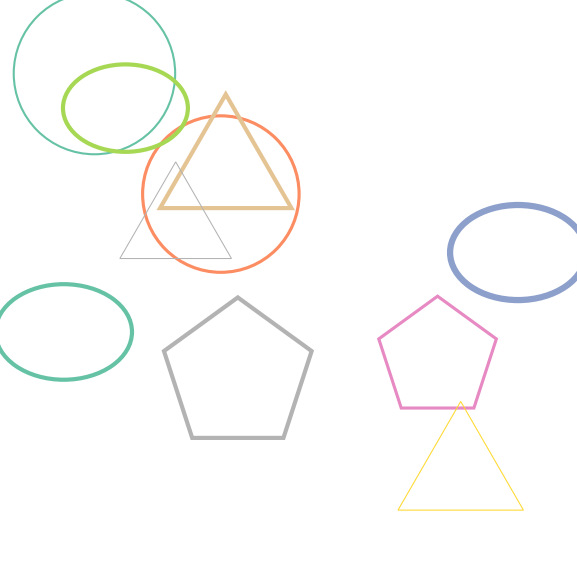[{"shape": "circle", "thickness": 1, "radius": 0.7, "center": [0.164, 0.872]}, {"shape": "oval", "thickness": 2, "radius": 0.59, "center": [0.11, 0.424]}, {"shape": "circle", "thickness": 1.5, "radius": 0.68, "center": [0.382, 0.663]}, {"shape": "oval", "thickness": 3, "radius": 0.59, "center": [0.897, 0.562]}, {"shape": "pentagon", "thickness": 1.5, "radius": 0.54, "center": [0.758, 0.379]}, {"shape": "oval", "thickness": 2, "radius": 0.54, "center": [0.217, 0.812]}, {"shape": "triangle", "thickness": 0.5, "radius": 0.63, "center": [0.798, 0.178]}, {"shape": "triangle", "thickness": 2, "radius": 0.66, "center": [0.391, 0.704]}, {"shape": "triangle", "thickness": 0.5, "radius": 0.56, "center": [0.304, 0.607]}, {"shape": "pentagon", "thickness": 2, "radius": 0.67, "center": [0.412, 0.35]}]